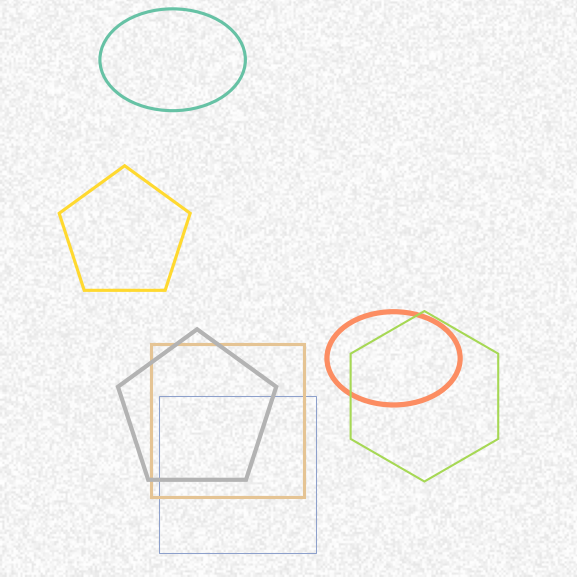[{"shape": "oval", "thickness": 1.5, "radius": 0.63, "center": [0.299, 0.896]}, {"shape": "oval", "thickness": 2.5, "radius": 0.58, "center": [0.681, 0.379]}, {"shape": "square", "thickness": 0.5, "radius": 0.68, "center": [0.411, 0.177]}, {"shape": "hexagon", "thickness": 1, "radius": 0.74, "center": [0.735, 0.313]}, {"shape": "pentagon", "thickness": 1.5, "radius": 0.6, "center": [0.216, 0.593]}, {"shape": "square", "thickness": 1.5, "radius": 0.66, "center": [0.394, 0.271]}, {"shape": "pentagon", "thickness": 2, "radius": 0.72, "center": [0.341, 0.285]}]